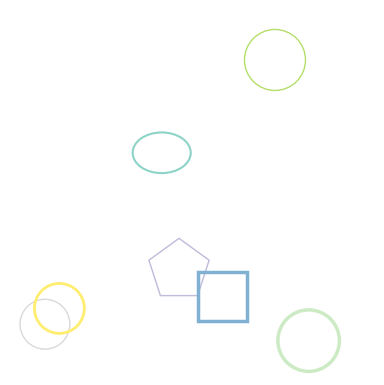[{"shape": "oval", "thickness": 1.5, "radius": 0.38, "center": [0.42, 0.603]}, {"shape": "pentagon", "thickness": 1, "radius": 0.41, "center": [0.465, 0.299]}, {"shape": "square", "thickness": 2.5, "radius": 0.32, "center": [0.578, 0.229]}, {"shape": "circle", "thickness": 1, "radius": 0.4, "center": [0.714, 0.844]}, {"shape": "circle", "thickness": 1, "radius": 0.32, "center": [0.117, 0.158]}, {"shape": "circle", "thickness": 2.5, "radius": 0.4, "center": [0.802, 0.115]}, {"shape": "circle", "thickness": 2, "radius": 0.32, "center": [0.154, 0.199]}]